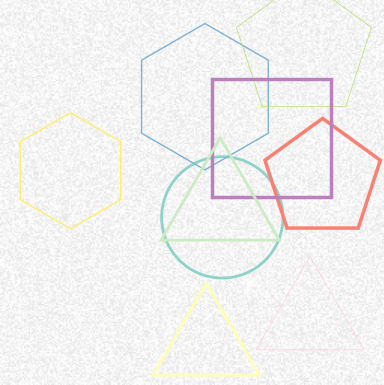[{"shape": "circle", "thickness": 2, "radius": 0.79, "center": [0.577, 0.435]}, {"shape": "triangle", "thickness": 2, "radius": 0.8, "center": [0.536, 0.105]}, {"shape": "pentagon", "thickness": 2.5, "radius": 0.79, "center": [0.838, 0.535]}, {"shape": "hexagon", "thickness": 1, "radius": 0.95, "center": [0.532, 0.749]}, {"shape": "pentagon", "thickness": 0.5, "radius": 0.92, "center": [0.79, 0.872]}, {"shape": "triangle", "thickness": 0.5, "radius": 0.81, "center": [0.805, 0.172]}, {"shape": "square", "thickness": 2.5, "radius": 0.77, "center": [0.705, 0.642]}, {"shape": "triangle", "thickness": 2, "radius": 0.89, "center": [0.572, 0.465]}, {"shape": "hexagon", "thickness": 1, "radius": 0.75, "center": [0.183, 0.557]}]